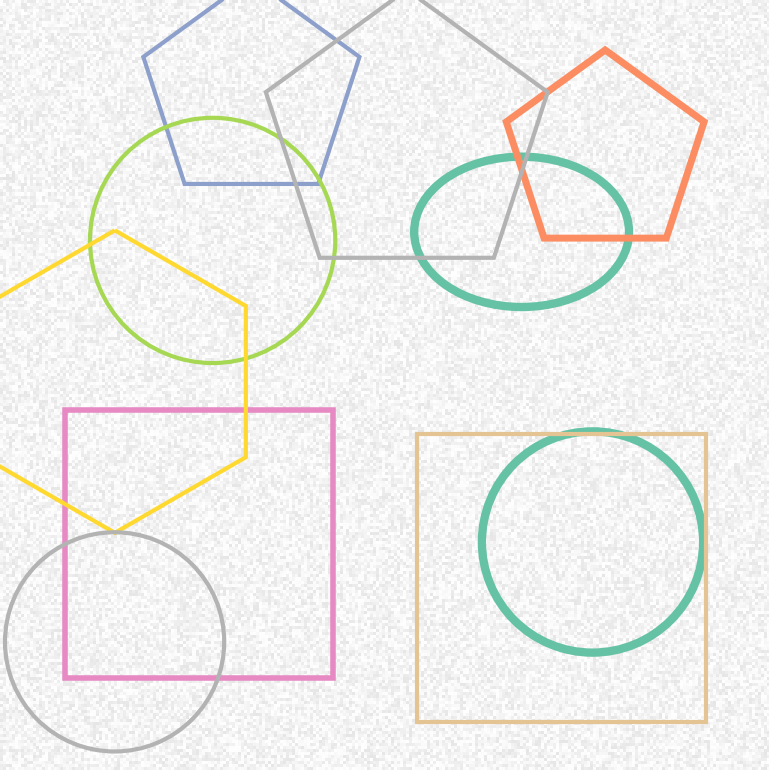[{"shape": "circle", "thickness": 3, "radius": 0.72, "center": [0.77, 0.296]}, {"shape": "oval", "thickness": 3, "radius": 0.7, "center": [0.677, 0.699]}, {"shape": "pentagon", "thickness": 2.5, "radius": 0.68, "center": [0.786, 0.8]}, {"shape": "pentagon", "thickness": 1.5, "radius": 0.74, "center": [0.327, 0.88]}, {"shape": "square", "thickness": 2, "radius": 0.87, "center": [0.258, 0.293]}, {"shape": "circle", "thickness": 1.5, "radius": 0.8, "center": [0.276, 0.688]}, {"shape": "hexagon", "thickness": 1.5, "radius": 0.98, "center": [0.149, 0.504]}, {"shape": "square", "thickness": 1.5, "radius": 0.94, "center": [0.729, 0.249]}, {"shape": "pentagon", "thickness": 1.5, "radius": 0.96, "center": [0.528, 0.821]}, {"shape": "circle", "thickness": 1.5, "radius": 0.71, "center": [0.149, 0.166]}]